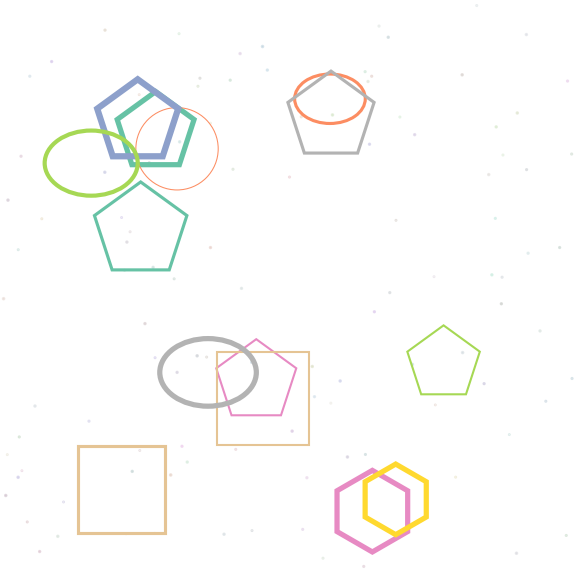[{"shape": "pentagon", "thickness": 2.5, "radius": 0.35, "center": [0.269, 0.771]}, {"shape": "pentagon", "thickness": 1.5, "radius": 0.42, "center": [0.244, 0.6]}, {"shape": "circle", "thickness": 0.5, "radius": 0.36, "center": [0.307, 0.741]}, {"shape": "oval", "thickness": 1.5, "radius": 0.31, "center": [0.571, 0.828]}, {"shape": "pentagon", "thickness": 3, "radius": 0.37, "center": [0.238, 0.788]}, {"shape": "pentagon", "thickness": 1, "radius": 0.36, "center": [0.444, 0.339]}, {"shape": "hexagon", "thickness": 2.5, "radius": 0.35, "center": [0.645, 0.114]}, {"shape": "oval", "thickness": 2, "radius": 0.4, "center": [0.158, 0.717]}, {"shape": "pentagon", "thickness": 1, "radius": 0.33, "center": [0.768, 0.37]}, {"shape": "hexagon", "thickness": 2.5, "radius": 0.31, "center": [0.685, 0.134]}, {"shape": "square", "thickness": 1.5, "radius": 0.38, "center": [0.21, 0.152]}, {"shape": "square", "thickness": 1, "radius": 0.4, "center": [0.455, 0.309]}, {"shape": "oval", "thickness": 2.5, "radius": 0.42, "center": [0.36, 0.354]}, {"shape": "pentagon", "thickness": 1.5, "radius": 0.39, "center": [0.573, 0.798]}]